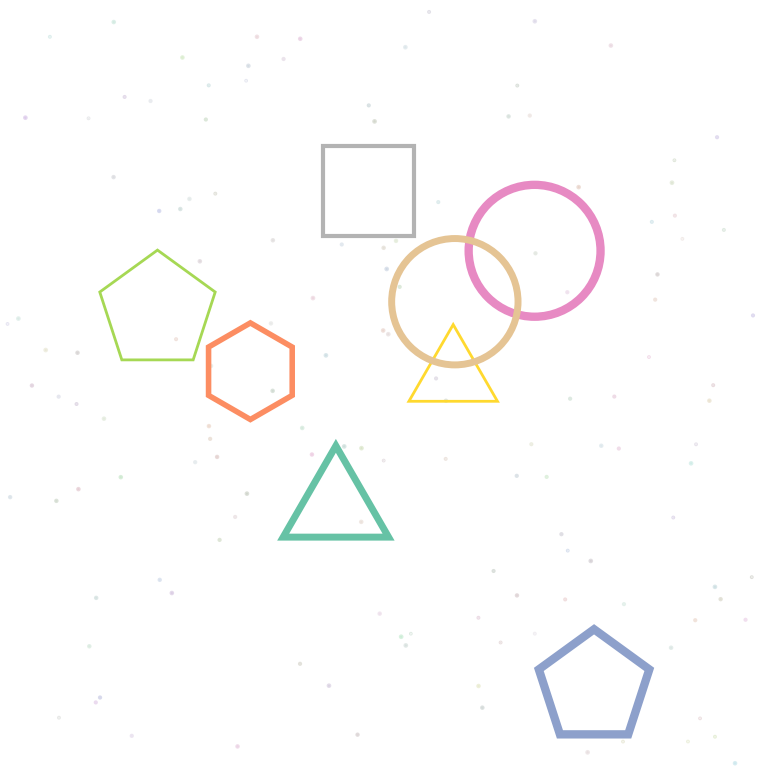[{"shape": "triangle", "thickness": 2.5, "radius": 0.4, "center": [0.436, 0.342]}, {"shape": "hexagon", "thickness": 2, "radius": 0.31, "center": [0.325, 0.518]}, {"shape": "pentagon", "thickness": 3, "radius": 0.38, "center": [0.772, 0.107]}, {"shape": "circle", "thickness": 3, "radius": 0.43, "center": [0.694, 0.674]}, {"shape": "pentagon", "thickness": 1, "radius": 0.39, "center": [0.205, 0.596]}, {"shape": "triangle", "thickness": 1, "radius": 0.33, "center": [0.589, 0.512]}, {"shape": "circle", "thickness": 2.5, "radius": 0.41, "center": [0.591, 0.608]}, {"shape": "square", "thickness": 1.5, "radius": 0.29, "center": [0.479, 0.752]}]